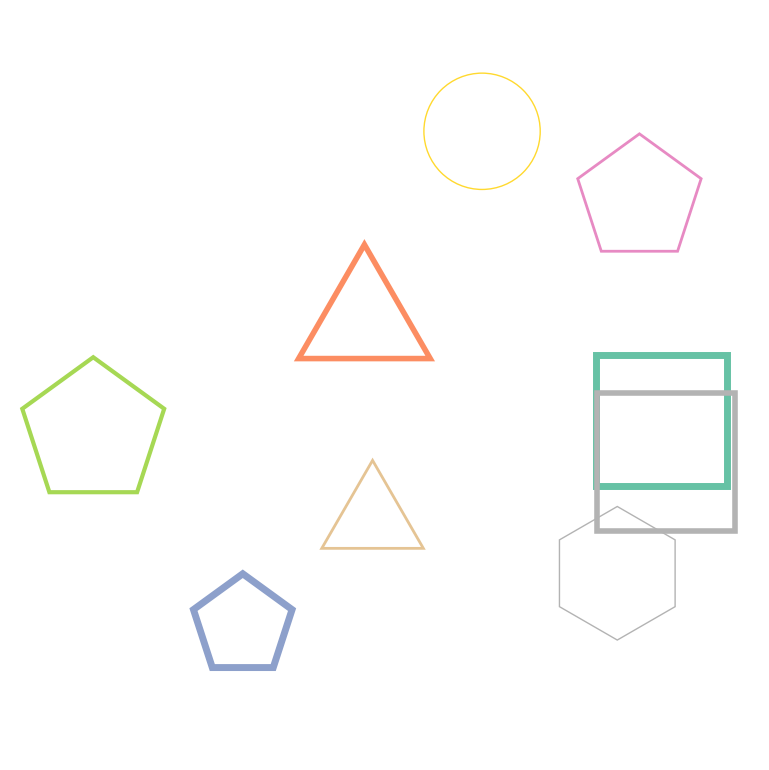[{"shape": "square", "thickness": 2.5, "radius": 0.43, "center": [0.859, 0.454]}, {"shape": "triangle", "thickness": 2, "radius": 0.49, "center": [0.473, 0.584]}, {"shape": "pentagon", "thickness": 2.5, "radius": 0.34, "center": [0.315, 0.188]}, {"shape": "pentagon", "thickness": 1, "radius": 0.42, "center": [0.83, 0.742]}, {"shape": "pentagon", "thickness": 1.5, "radius": 0.48, "center": [0.121, 0.439]}, {"shape": "circle", "thickness": 0.5, "radius": 0.38, "center": [0.626, 0.829]}, {"shape": "triangle", "thickness": 1, "radius": 0.38, "center": [0.484, 0.326]}, {"shape": "square", "thickness": 2, "radius": 0.45, "center": [0.865, 0.4]}, {"shape": "hexagon", "thickness": 0.5, "radius": 0.43, "center": [0.802, 0.255]}]